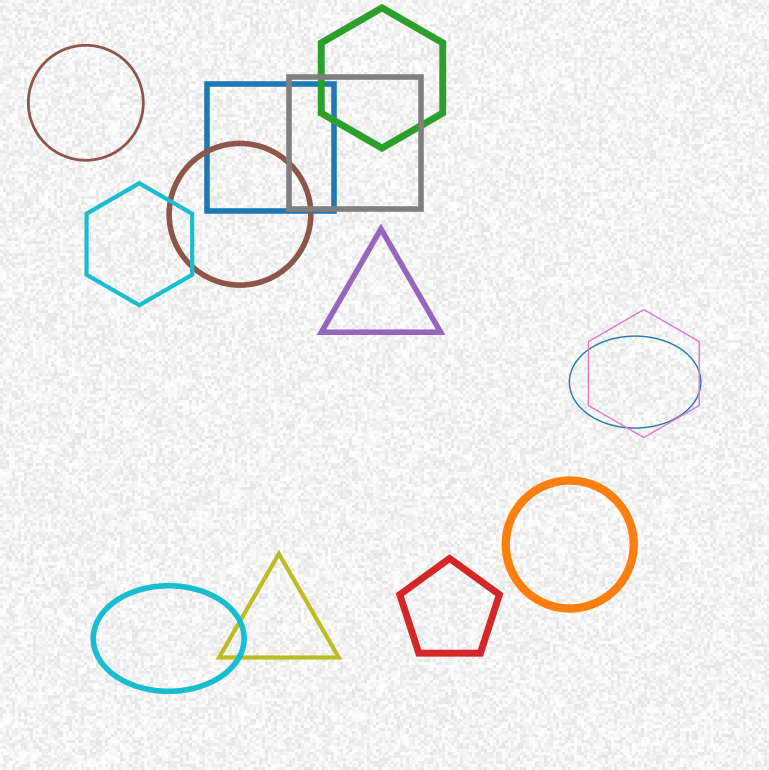[{"shape": "oval", "thickness": 0.5, "radius": 0.43, "center": [0.825, 0.504]}, {"shape": "square", "thickness": 2, "radius": 0.41, "center": [0.352, 0.809]}, {"shape": "circle", "thickness": 3, "radius": 0.42, "center": [0.74, 0.293]}, {"shape": "hexagon", "thickness": 2.5, "radius": 0.46, "center": [0.496, 0.899]}, {"shape": "pentagon", "thickness": 2.5, "radius": 0.34, "center": [0.584, 0.207]}, {"shape": "triangle", "thickness": 2, "radius": 0.45, "center": [0.495, 0.613]}, {"shape": "circle", "thickness": 1, "radius": 0.37, "center": [0.111, 0.867]}, {"shape": "circle", "thickness": 2, "radius": 0.46, "center": [0.312, 0.722]}, {"shape": "hexagon", "thickness": 0.5, "radius": 0.42, "center": [0.836, 0.515]}, {"shape": "square", "thickness": 2, "radius": 0.43, "center": [0.461, 0.814]}, {"shape": "triangle", "thickness": 1.5, "radius": 0.45, "center": [0.362, 0.191]}, {"shape": "hexagon", "thickness": 1.5, "radius": 0.4, "center": [0.181, 0.683]}, {"shape": "oval", "thickness": 2, "radius": 0.49, "center": [0.219, 0.171]}]